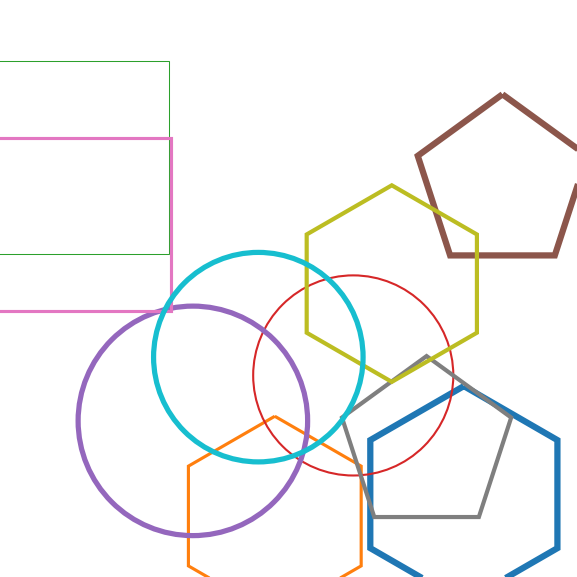[{"shape": "hexagon", "thickness": 3, "radius": 0.94, "center": [0.803, 0.144]}, {"shape": "hexagon", "thickness": 1.5, "radius": 0.86, "center": [0.476, 0.106]}, {"shape": "square", "thickness": 0.5, "radius": 0.84, "center": [0.124, 0.726]}, {"shape": "circle", "thickness": 1, "radius": 0.87, "center": [0.612, 0.349]}, {"shape": "circle", "thickness": 2.5, "radius": 0.99, "center": [0.334, 0.27]}, {"shape": "pentagon", "thickness": 3, "radius": 0.77, "center": [0.87, 0.682]}, {"shape": "square", "thickness": 1.5, "radius": 0.75, "center": [0.146, 0.611]}, {"shape": "pentagon", "thickness": 2, "radius": 0.77, "center": [0.739, 0.228]}, {"shape": "hexagon", "thickness": 2, "radius": 0.85, "center": [0.678, 0.508]}, {"shape": "circle", "thickness": 2.5, "radius": 0.91, "center": [0.447, 0.381]}]